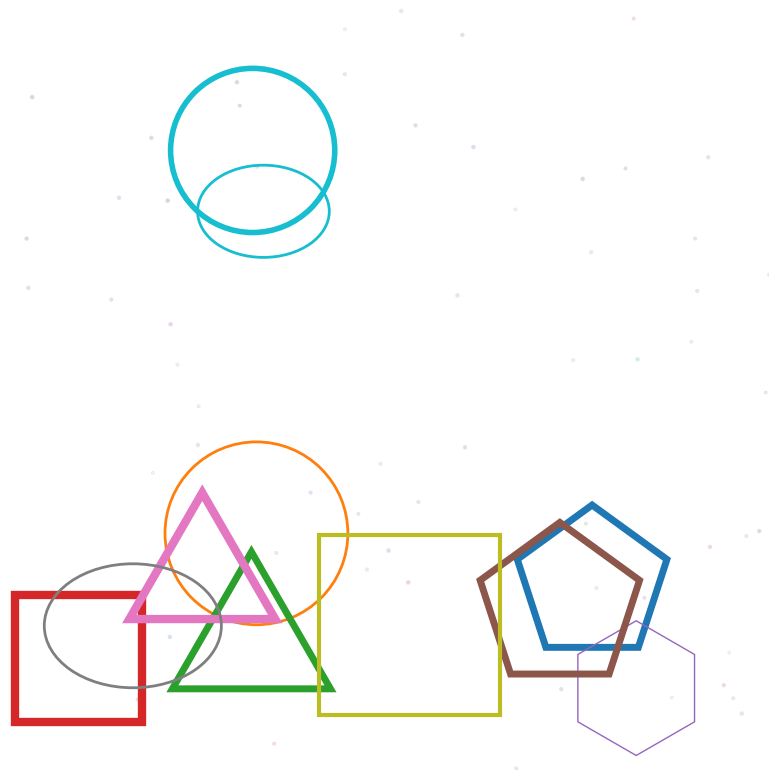[{"shape": "pentagon", "thickness": 2.5, "radius": 0.51, "center": [0.769, 0.242]}, {"shape": "circle", "thickness": 1, "radius": 0.59, "center": [0.333, 0.307]}, {"shape": "triangle", "thickness": 2.5, "radius": 0.59, "center": [0.327, 0.165]}, {"shape": "square", "thickness": 3, "radius": 0.41, "center": [0.102, 0.145]}, {"shape": "hexagon", "thickness": 0.5, "radius": 0.44, "center": [0.826, 0.106]}, {"shape": "pentagon", "thickness": 2.5, "radius": 0.54, "center": [0.727, 0.213]}, {"shape": "triangle", "thickness": 3, "radius": 0.55, "center": [0.263, 0.251]}, {"shape": "oval", "thickness": 1, "radius": 0.58, "center": [0.173, 0.187]}, {"shape": "square", "thickness": 1.5, "radius": 0.59, "center": [0.532, 0.188]}, {"shape": "oval", "thickness": 1, "radius": 0.43, "center": [0.342, 0.726]}, {"shape": "circle", "thickness": 2, "radius": 0.53, "center": [0.328, 0.805]}]